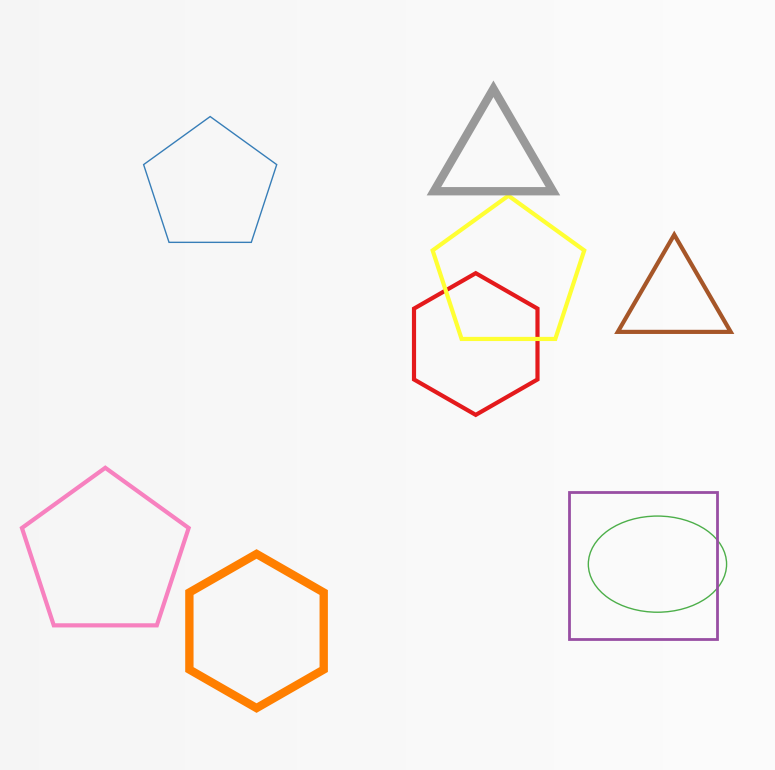[{"shape": "hexagon", "thickness": 1.5, "radius": 0.46, "center": [0.614, 0.553]}, {"shape": "pentagon", "thickness": 0.5, "radius": 0.45, "center": [0.271, 0.758]}, {"shape": "oval", "thickness": 0.5, "radius": 0.45, "center": [0.848, 0.267]}, {"shape": "square", "thickness": 1, "radius": 0.48, "center": [0.83, 0.265]}, {"shape": "hexagon", "thickness": 3, "radius": 0.5, "center": [0.331, 0.18]}, {"shape": "pentagon", "thickness": 1.5, "radius": 0.51, "center": [0.656, 0.643]}, {"shape": "triangle", "thickness": 1.5, "radius": 0.42, "center": [0.87, 0.611]}, {"shape": "pentagon", "thickness": 1.5, "radius": 0.57, "center": [0.136, 0.279]}, {"shape": "triangle", "thickness": 3, "radius": 0.44, "center": [0.637, 0.796]}]